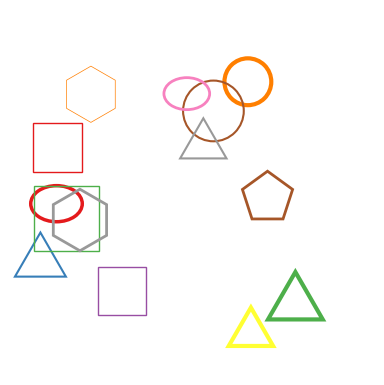[{"shape": "square", "thickness": 1, "radius": 0.32, "center": [0.149, 0.618]}, {"shape": "oval", "thickness": 2.5, "radius": 0.33, "center": [0.147, 0.471]}, {"shape": "triangle", "thickness": 1.5, "radius": 0.38, "center": [0.105, 0.32]}, {"shape": "triangle", "thickness": 3, "radius": 0.41, "center": [0.767, 0.211]}, {"shape": "square", "thickness": 1, "radius": 0.42, "center": [0.173, 0.432]}, {"shape": "square", "thickness": 1, "radius": 0.31, "center": [0.316, 0.244]}, {"shape": "hexagon", "thickness": 0.5, "radius": 0.37, "center": [0.236, 0.755]}, {"shape": "circle", "thickness": 3, "radius": 0.3, "center": [0.644, 0.788]}, {"shape": "triangle", "thickness": 3, "radius": 0.33, "center": [0.652, 0.135]}, {"shape": "circle", "thickness": 1.5, "radius": 0.39, "center": [0.554, 0.712]}, {"shape": "pentagon", "thickness": 2, "radius": 0.34, "center": [0.695, 0.487]}, {"shape": "oval", "thickness": 2, "radius": 0.3, "center": [0.485, 0.757]}, {"shape": "triangle", "thickness": 1.5, "radius": 0.35, "center": [0.528, 0.623]}, {"shape": "hexagon", "thickness": 2, "radius": 0.4, "center": [0.208, 0.429]}]